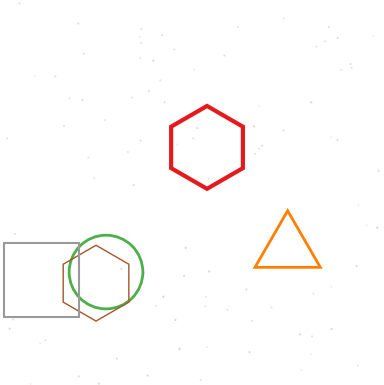[{"shape": "hexagon", "thickness": 3, "radius": 0.54, "center": [0.538, 0.617]}, {"shape": "circle", "thickness": 2, "radius": 0.48, "center": [0.275, 0.293]}, {"shape": "triangle", "thickness": 2, "radius": 0.49, "center": [0.747, 0.355]}, {"shape": "hexagon", "thickness": 1, "radius": 0.49, "center": [0.249, 0.264]}, {"shape": "square", "thickness": 1.5, "radius": 0.48, "center": [0.108, 0.272]}]